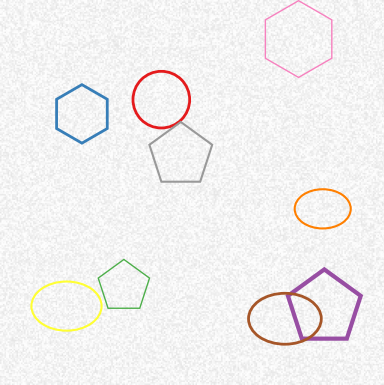[{"shape": "circle", "thickness": 2, "radius": 0.37, "center": [0.419, 0.741]}, {"shape": "hexagon", "thickness": 2, "radius": 0.38, "center": [0.213, 0.704]}, {"shape": "pentagon", "thickness": 1, "radius": 0.35, "center": [0.322, 0.256]}, {"shape": "pentagon", "thickness": 3, "radius": 0.5, "center": [0.842, 0.201]}, {"shape": "oval", "thickness": 1.5, "radius": 0.36, "center": [0.838, 0.458]}, {"shape": "oval", "thickness": 1.5, "radius": 0.46, "center": [0.173, 0.205]}, {"shape": "oval", "thickness": 2, "radius": 0.47, "center": [0.74, 0.172]}, {"shape": "hexagon", "thickness": 1, "radius": 0.5, "center": [0.776, 0.899]}, {"shape": "pentagon", "thickness": 1.5, "radius": 0.43, "center": [0.47, 0.597]}]